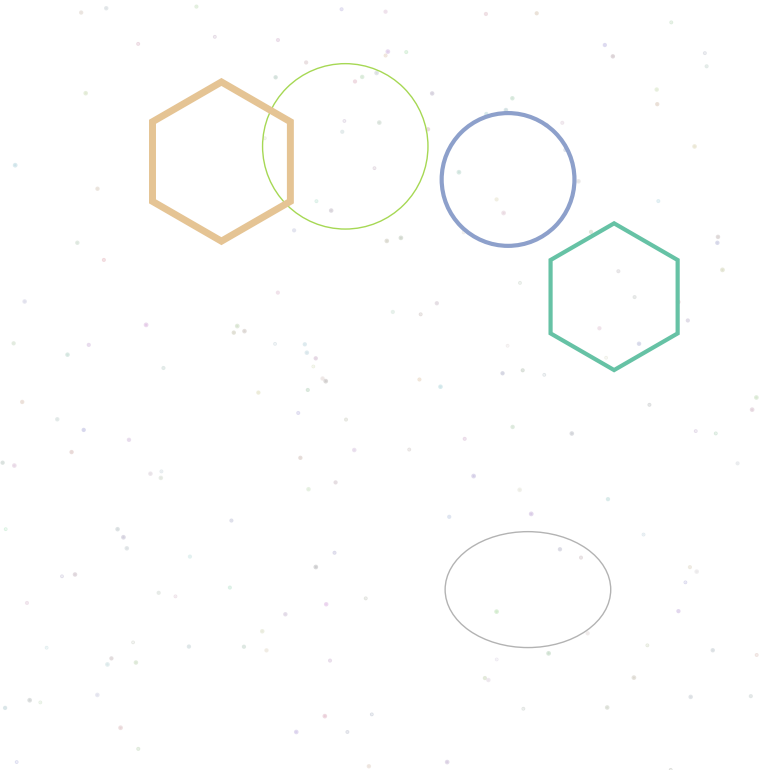[{"shape": "hexagon", "thickness": 1.5, "radius": 0.48, "center": [0.798, 0.615]}, {"shape": "circle", "thickness": 1.5, "radius": 0.43, "center": [0.66, 0.767]}, {"shape": "circle", "thickness": 0.5, "radius": 0.54, "center": [0.448, 0.81]}, {"shape": "hexagon", "thickness": 2.5, "radius": 0.52, "center": [0.288, 0.79]}, {"shape": "oval", "thickness": 0.5, "radius": 0.54, "center": [0.686, 0.234]}]